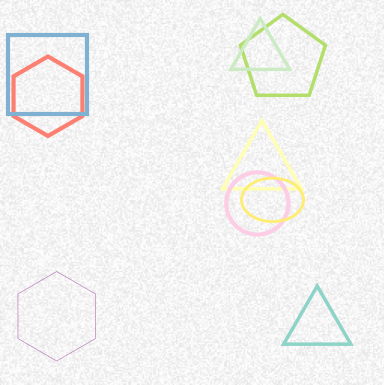[{"shape": "triangle", "thickness": 2.5, "radius": 0.5, "center": [0.824, 0.156]}, {"shape": "triangle", "thickness": 2.5, "radius": 0.59, "center": [0.68, 0.569]}, {"shape": "hexagon", "thickness": 3, "radius": 0.52, "center": [0.125, 0.75]}, {"shape": "square", "thickness": 3, "radius": 0.51, "center": [0.123, 0.806]}, {"shape": "pentagon", "thickness": 2.5, "radius": 0.58, "center": [0.735, 0.847]}, {"shape": "circle", "thickness": 3, "radius": 0.4, "center": [0.669, 0.472]}, {"shape": "hexagon", "thickness": 0.5, "radius": 0.58, "center": [0.147, 0.179]}, {"shape": "triangle", "thickness": 2.5, "radius": 0.44, "center": [0.676, 0.864]}, {"shape": "oval", "thickness": 2, "radius": 0.4, "center": [0.708, 0.481]}]